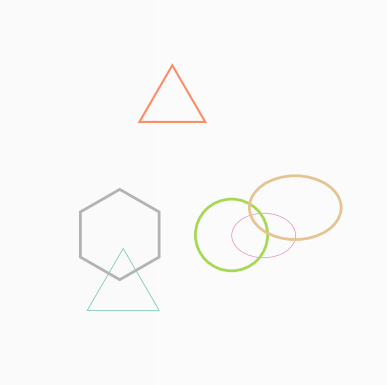[{"shape": "triangle", "thickness": 0.5, "radius": 0.54, "center": [0.318, 0.247]}, {"shape": "triangle", "thickness": 1.5, "radius": 0.49, "center": [0.445, 0.732]}, {"shape": "oval", "thickness": 0.5, "radius": 0.41, "center": [0.68, 0.388]}, {"shape": "circle", "thickness": 2, "radius": 0.47, "center": [0.597, 0.39]}, {"shape": "oval", "thickness": 2, "radius": 0.59, "center": [0.762, 0.461]}, {"shape": "hexagon", "thickness": 2, "radius": 0.59, "center": [0.309, 0.391]}]